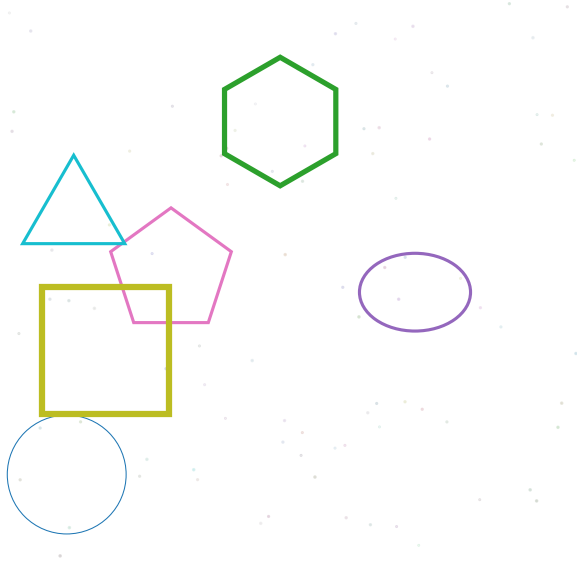[{"shape": "circle", "thickness": 0.5, "radius": 0.51, "center": [0.116, 0.177]}, {"shape": "hexagon", "thickness": 2.5, "radius": 0.56, "center": [0.485, 0.789]}, {"shape": "oval", "thickness": 1.5, "radius": 0.48, "center": [0.719, 0.493]}, {"shape": "pentagon", "thickness": 1.5, "radius": 0.55, "center": [0.296, 0.529]}, {"shape": "square", "thickness": 3, "radius": 0.55, "center": [0.183, 0.392]}, {"shape": "triangle", "thickness": 1.5, "radius": 0.51, "center": [0.128, 0.628]}]